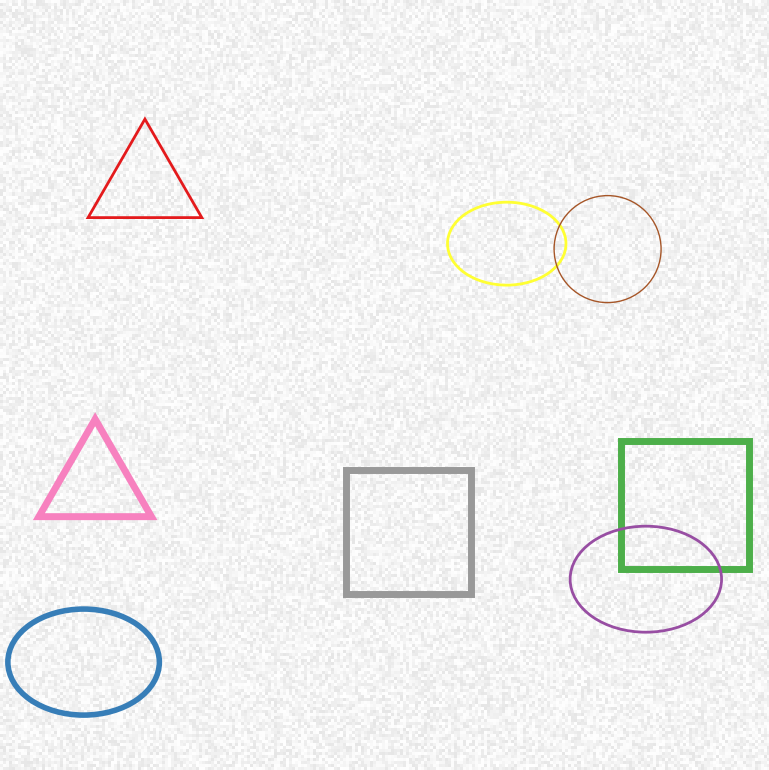[{"shape": "triangle", "thickness": 1, "radius": 0.43, "center": [0.188, 0.76]}, {"shape": "oval", "thickness": 2, "radius": 0.49, "center": [0.109, 0.14]}, {"shape": "square", "thickness": 2.5, "radius": 0.42, "center": [0.889, 0.344]}, {"shape": "oval", "thickness": 1, "radius": 0.49, "center": [0.839, 0.248]}, {"shape": "oval", "thickness": 1, "radius": 0.38, "center": [0.658, 0.684]}, {"shape": "circle", "thickness": 0.5, "radius": 0.35, "center": [0.789, 0.676]}, {"shape": "triangle", "thickness": 2.5, "radius": 0.42, "center": [0.124, 0.371]}, {"shape": "square", "thickness": 2.5, "radius": 0.4, "center": [0.531, 0.309]}]